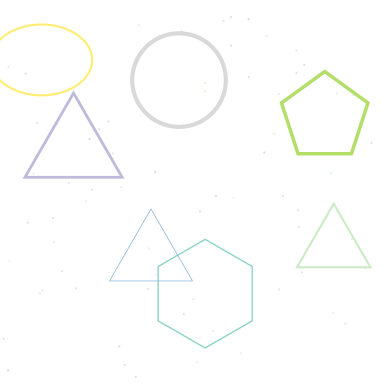[{"shape": "hexagon", "thickness": 1, "radius": 0.71, "center": [0.533, 0.237]}, {"shape": "triangle", "thickness": 2, "radius": 0.73, "center": [0.191, 0.612]}, {"shape": "triangle", "thickness": 0.5, "radius": 0.62, "center": [0.392, 0.333]}, {"shape": "pentagon", "thickness": 2.5, "radius": 0.59, "center": [0.843, 0.696]}, {"shape": "circle", "thickness": 3, "radius": 0.61, "center": [0.465, 0.792]}, {"shape": "triangle", "thickness": 1.5, "radius": 0.55, "center": [0.867, 0.361]}, {"shape": "oval", "thickness": 1.5, "radius": 0.66, "center": [0.108, 0.844]}]